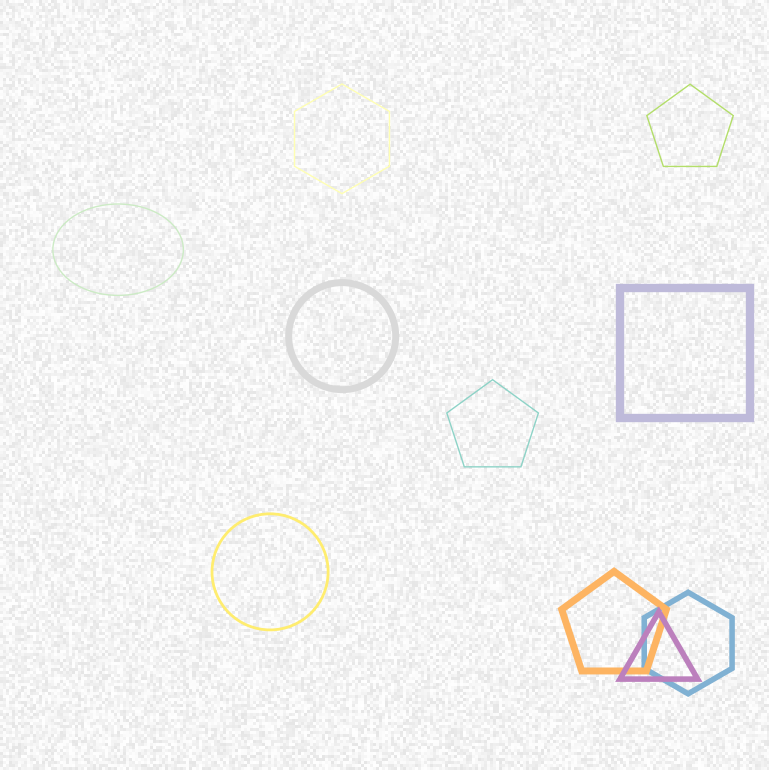[{"shape": "pentagon", "thickness": 0.5, "radius": 0.31, "center": [0.64, 0.444]}, {"shape": "hexagon", "thickness": 0.5, "radius": 0.36, "center": [0.444, 0.82]}, {"shape": "square", "thickness": 3, "radius": 0.42, "center": [0.889, 0.542]}, {"shape": "hexagon", "thickness": 2, "radius": 0.33, "center": [0.894, 0.165]}, {"shape": "pentagon", "thickness": 2.5, "radius": 0.36, "center": [0.797, 0.186]}, {"shape": "pentagon", "thickness": 0.5, "radius": 0.3, "center": [0.896, 0.832]}, {"shape": "circle", "thickness": 2.5, "radius": 0.35, "center": [0.444, 0.563]}, {"shape": "triangle", "thickness": 2, "radius": 0.29, "center": [0.856, 0.147]}, {"shape": "oval", "thickness": 0.5, "radius": 0.42, "center": [0.153, 0.676]}, {"shape": "circle", "thickness": 1, "radius": 0.38, "center": [0.351, 0.257]}]